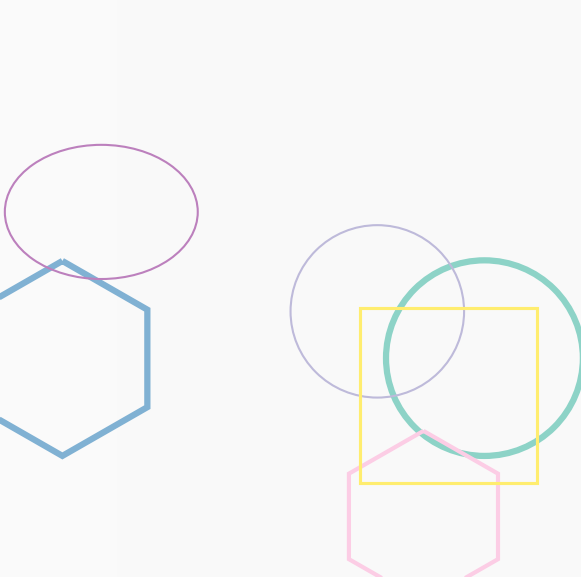[{"shape": "circle", "thickness": 3, "radius": 0.85, "center": [0.833, 0.379]}, {"shape": "circle", "thickness": 1, "radius": 0.75, "center": [0.649, 0.46]}, {"shape": "hexagon", "thickness": 3, "radius": 0.84, "center": [0.107, 0.378]}, {"shape": "hexagon", "thickness": 2, "radius": 0.74, "center": [0.729, 0.105]}, {"shape": "oval", "thickness": 1, "radius": 0.83, "center": [0.174, 0.632]}, {"shape": "square", "thickness": 1.5, "radius": 0.76, "center": [0.772, 0.314]}]